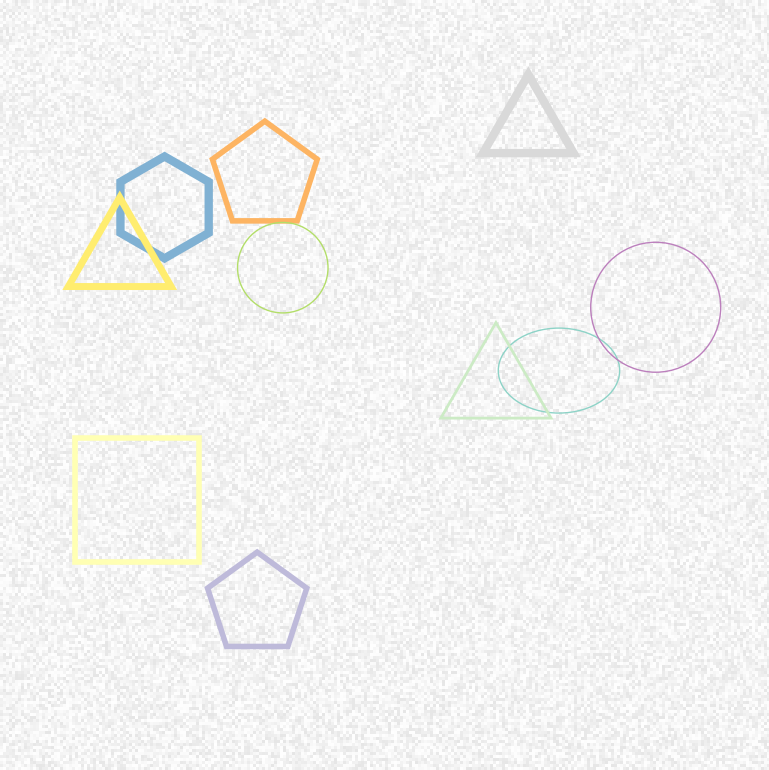[{"shape": "oval", "thickness": 0.5, "radius": 0.39, "center": [0.726, 0.519]}, {"shape": "square", "thickness": 2, "radius": 0.4, "center": [0.178, 0.351]}, {"shape": "pentagon", "thickness": 2, "radius": 0.34, "center": [0.334, 0.215]}, {"shape": "hexagon", "thickness": 3, "radius": 0.33, "center": [0.214, 0.731]}, {"shape": "pentagon", "thickness": 2, "radius": 0.36, "center": [0.344, 0.771]}, {"shape": "circle", "thickness": 0.5, "radius": 0.29, "center": [0.367, 0.652]}, {"shape": "triangle", "thickness": 3, "radius": 0.34, "center": [0.686, 0.835]}, {"shape": "circle", "thickness": 0.5, "radius": 0.42, "center": [0.852, 0.601]}, {"shape": "triangle", "thickness": 1, "radius": 0.41, "center": [0.644, 0.498]}, {"shape": "triangle", "thickness": 2.5, "radius": 0.39, "center": [0.155, 0.666]}]